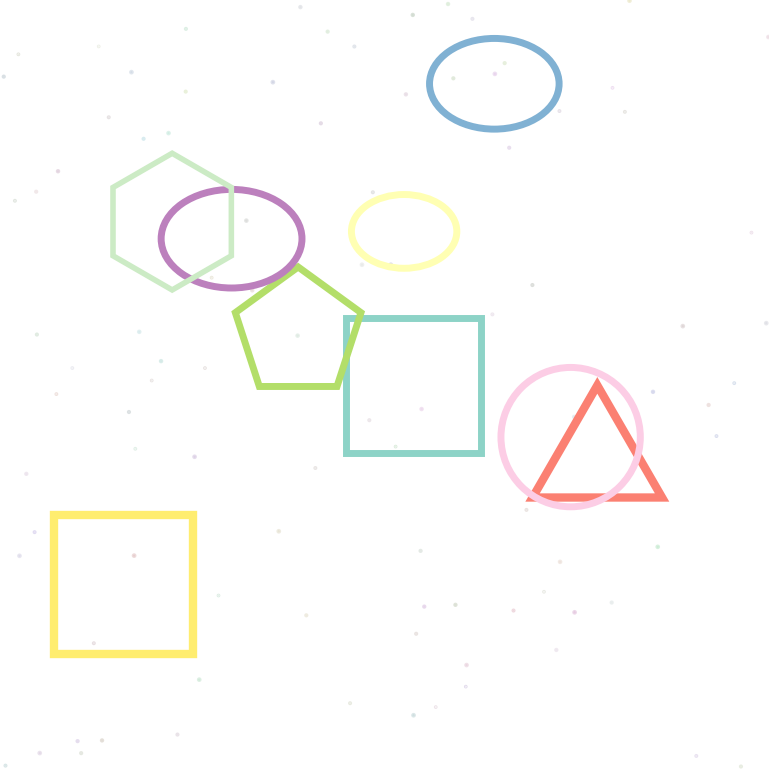[{"shape": "square", "thickness": 2.5, "radius": 0.44, "center": [0.537, 0.499]}, {"shape": "oval", "thickness": 2.5, "radius": 0.34, "center": [0.525, 0.699]}, {"shape": "triangle", "thickness": 3, "radius": 0.49, "center": [0.776, 0.402]}, {"shape": "oval", "thickness": 2.5, "radius": 0.42, "center": [0.642, 0.891]}, {"shape": "pentagon", "thickness": 2.5, "radius": 0.43, "center": [0.387, 0.567]}, {"shape": "circle", "thickness": 2.5, "radius": 0.45, "center": [0.741, 0.432]}, {"shape": "oval", "thickness": 2.5, "radius": 0.46, "center": [0.301, 0.69]}, {"shape": "hexagon", "thickness": 2, "radius": 0.44, "center": [0.224, 0.712]}, {"shape": "square", "thickness": 3, "radius": 0.45, "center": [0.161, 0.241]}]